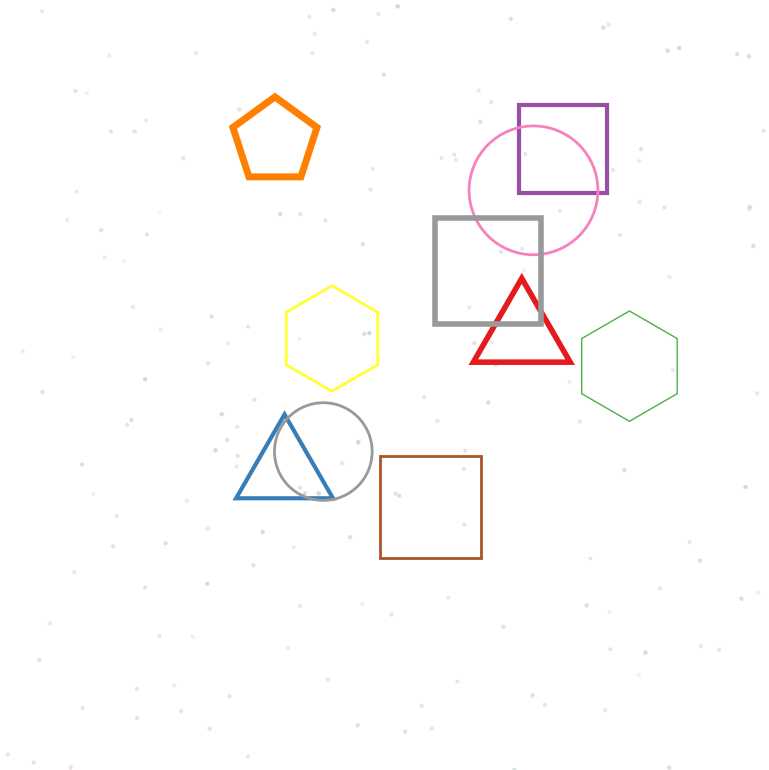[{"shape": "triangle", "thickness": 2, "radius": 0.36, "center": [0.678, 0.566]}, {"shape": "triangle", "thickness": 1.5, "radius": 0.36, "center": [0.37, 0.389]}, {"shape": "hexagon", "thickness": 0.5, "radius": 0.36, "center": [0.817, 0.525]}, {"shape": "square", "thickness": 1.5, "radius": 0.29, "center": [0.731, 0.806]}, {"shape": "pentagon", "thickness": 2.5, "radius": 0.29, "center": [0.357, 0.817]}, {"shape": "hexagon", "thickness": 1, "radius": 0.34, "center": [0.431, 0.56]}, {"shape": "square", "thickness": 1, "radius": 0.33, "center": [0.559, 0.342]}, {"shape": "circle", "thickness": 1, "radius": 0.42, "center": [0.693, 0.753]}, {"shape": "square", "thickness": 2, "radius": 0.34, "center": [0.634, 0.648]}, {"shape": "circle", "thickness": 1, "radius": 0.32, "center": [0.42, 0.414]}]